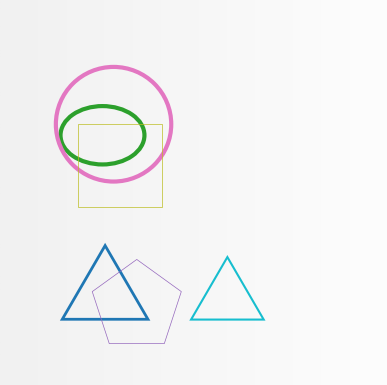[{"shape": "triangle", "thickness": 2, "radius": 0.64, "center": [0.271, 0.235]}, {"shape": "oval", "thickness": 3, "radius": 0.54, "center": [0.264, 0.649]}, {"shape": "pentagon", "thickness": 0.5, "radius": 0.6, "center": [0.353, 0.205]}, {"shape": "circle", "thickness": 3, "radius": 0.74, "center": [0.293, 0.677]}, {"shape": "square", "thickness": 0.5, "radius": 0.54, "center": [0.311, 0.57]}, {"shape": "triangle", "thickness": 1.5, "radius": 0.54, "center": [0.587, 0.224]}]